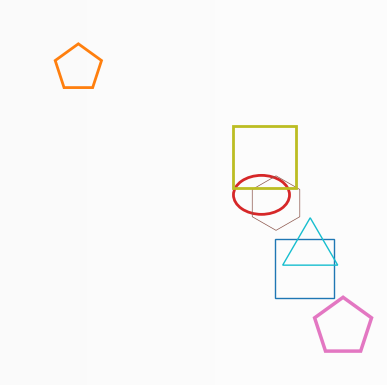[{"shape": "square", "thickness": 1, "radius": 0.38, "center": [0.786, 0.303]}, {"shape": "pentagon", "thickness": 2, "radius": 0.31, "center": [0.202, 0.823]}, {"shape": "oval", "thickness": 2, "radius": 0.36, "center": [0.675, 0.494]}, {"shape": "hexagon", "thickness": 0.5, "radius": 0.35, "center": [0.712, 0.472]}, {"shape": "pentagon", "thickness": 2.5, "radius": 0.39, "center": [0.885, 0.151]}, {"shape": "square", "thickness": 2, "radius": 0.41, "center": [0.683, 0.592]}, {"shape": "triangle", "thickness": 1, "radius": 0.41, "center": [0.801, 0.352]}]